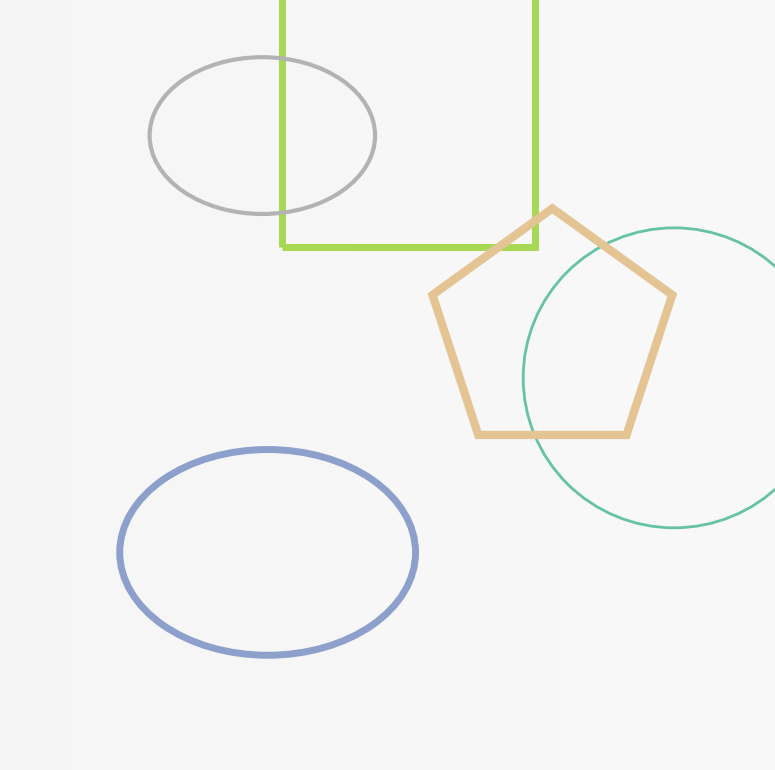[{"shape": "circle", "thickness": 1, "radius": 0.97, "center": [0.87, 0.509]}, {"shape": "oval", "thickness": 2.5, "radius": 0.95, "center": [0.345, 0.283]}, {"shape": "square", "thickness": 2.5, "radius": 0.81, "center": [0.527, 0.842]}, {"shape": "pentagon", "thickness": 3, "radius": 0.81, "center": [0.713, 0.567]}, {"shape": "oval", "thickness": 1.5, "radius": 0.73, "center": [0.338, 0.824]}]